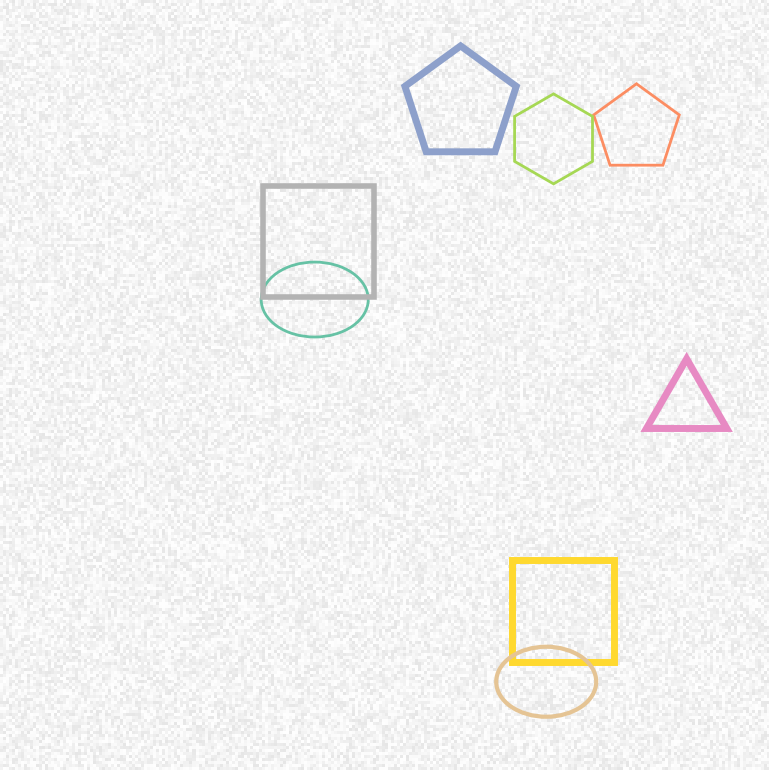[{"shape": "oval", "thickness": 1, "radius": 0.35, "center": [0.409, 0.611]}, {"shape": "pentagon", "thickness": 1, "radius": 0.29, "center": [0.827, 0.833]}, {"shape": "pentagon", "thickness": 2.5, "radius": 0.38, "center": [0.598, 0.864]}, {"shape": "triangle", "thickness": 2.5, "radius": 0.3, "center": [0.892, 0.474]}, {"shape": "hexagon", "thickness": 1, "radius": 0.29, "center": [0.719, 0.82]}, {"shape": "square", "thickness": 2.5, "radius": 0.33, "center": [0.731, 0.207]}, {"shape": "oval", "thickness": 1.5, "radius": 0.32, "center": [0.709, 0.115]}, {"shape": "square", "thickness": 2, "radius": 0.36, "center": [0.414, 0.687]}]